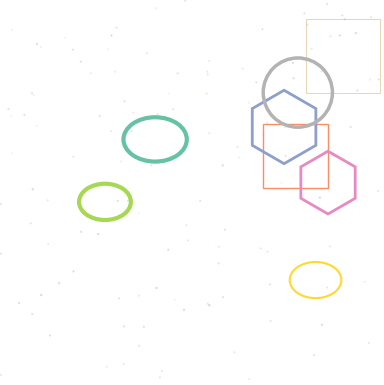[{"shape": "oval", "thickness": 3, "radius": 0.41, "center": [0.403, 0.638]}, {"shape": "square", "thickness": 1, "radius": 0.42, "center": [0.768, 0.595]}, {"shape": "hexagon", "thickness": 2, "radius": 0.48, "center": [0.738, 0.67]}, {"shape": "hexagon", "thickness": 2, "radius": 0.41, "center": [0.852, 0.526]}, {"shape": "oval", "thickness": 3, "radius": 0.34, "center": [0.273, 0.476]}, {"shape": "oval", "thickness": 1.5, "radius": 0.34, "center": [0.82, 0.273]}, {"shape": "square", "thickness": 0.5, "radius": 0.48, "center": [0.89, 0.854]}, {"shape": "circle", "thickness": 2.5, "radius": 0.45, "center": [0.774, 0.76]}]